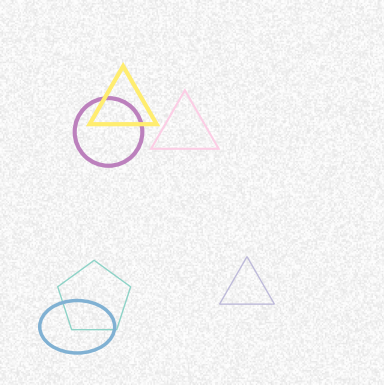[{"shape": "pentagon", "thickness": 1, "radius": 0.5, "center": [0.245, 0.224]}, {"shape": "triangle", "thickness": 1, "radius": 0.41, "center": [0.642, 0.251]}, {"shape": "oval", "thickness": 2.5, "radius": 0.49, "center": [0.201, 0.151]}, {"shape": "triangle", "thickness": 1.5, "radius": 0.51, "center": [0.48, 0.664]}, {"shape": "circle", "thickness": 3, "radius": 0.44, "center": [0.282, 0.657]}, {"shape": "triangle", "thickness": 3, "radius": 0.5, "center": [0.32, 0.728]}]